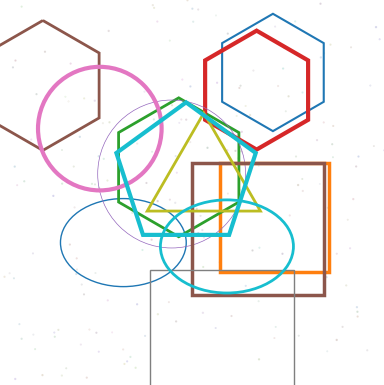[{"shape": "hexagon", "thickness": 1.5, "radius": 0.76, "center": [0.709, 0.812]}, {"shape": "oval", "thickness": 1, "radius": 0.82, "center": [0.32, 0.37]}, {"shape": "square", "thickness": 2.5, "radius": 0.71, "center": [0.712, 0.436]}, {"shape": "hexagon", "thickness": 2, "radius": 0.9, "center": [0.464, 0.565]}, {"shape": "hexagon", "thickness": 3, "radius": 0.77, "center": [0.667, 0.766]}, {"shape": "circle", "thickness": 0.5, "radius": 0.96, "center": [0.446, 0.548]}, {"shape": "square", "thickness": 2.5, "radius": 0.86, "center": [0.67, 0.405]}, {"shape": "hexagon", "thickness": 2, "radius": 0.84, "center": [0.111, 0.778]}, {"shape": "circle", "thickness": 3, "radius": 0.8, "center": [0.259, 0.666]}, {"shape": "square", "thickness": 1, "radius": 0.93, "center": [0.577, 0.111]}, {"shape": "triangle", "thickness": 2, "radius": 0.85, "center": [0.529, 0.537]}, {"shape": "oval", "thickness": 2, "radius": 0.86, "center": [0.589, 0.36]}, {"shape": "pentagon", "thickness": 3, "radius": 0.95, "center": [0.483, 0.544]}]